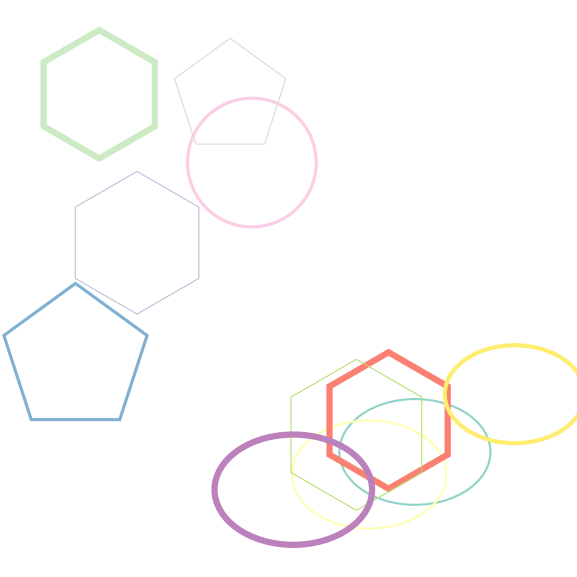[{"shape": "oval", "thickness": 1, "radius": 0.65, "center": [0.718, 0.217]}, {"shape": "oval", "thickness": 1, "radius": 0.67, "center": [0.639, 0.177]}, {"shape": "hexagon", "thickness": 0.5, "radius": 0.62, "center": [0.237, 0.579]}, {"shape": "hexagon", "thickness": 3, "radius": 0.59, "center": [0.673, 0.271]}, {"shape": "pentagon", "thickness": 1.5, "radius": 0.65, "center": [0.131, 0.378]}, {"shape": "hexagon", "thickness": 0.5, "radius": 0.65, "center": [0.617, 0.246]}, {"shape": "circle", "thickness": 1.5, "radius": 0.56, "center": [0.436, 0.718]}, {"shape": "pentagon", "thickness": 0.5, "radius": 0.51, "center": [0.399, 0.832]}, {"shape": "oval", "thickness": 3, "radius": 0.68, "center": [0.508, 0.151]}, {"shape": "hexagon", "thickness": 3, "radius": 0.56, "center": [0.172, 0.836]}, {"shape": "oval", "thickness": 2, "radius": 0.61, "center": [0.891, 0.317]}]